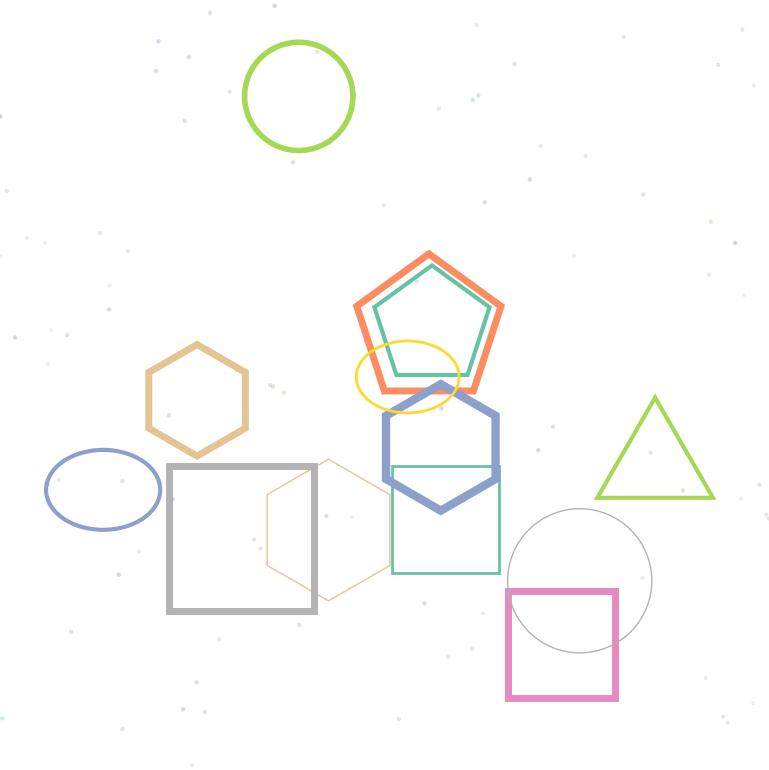[{"shape": "pentagon", "thickness": 1.5, "radius": 0.39, "center": [0.561, 0.577]}, {"shape": "square", "thickness": 1, "radius": 0.35, "center": [0.578, 0.326]}, {"shape": "pentagon", "thickness": 2.5, "radius": 0.49, "center": [0.557, 0.572]}, {"shape": "hexagon", "thickness": 3, "radius": 0.41, "center": [0.572, 0.419]}, {"shape": "oval", "thickness": 1.5, "radius": 0.37, "center": [0.134, 0.364]}, {"shape": "square", "thickness": 2.5, "radius": 0.35, "center": [0.73, 0.163]}, {"shape": "circle", "thickness": 2, "radius": 0.35, "center": [0.388, 0.875]}, {"shape": "triangle", "thickness": 1.5, "radius": 0.43, "center": [0.851, 0.397]}, {"shape": "oval", "thickness": 1, "radius": 0.33, "center": [0.529, 0.51]}, {"shape": "hexagon", "thickness": 0.5, "radius": 0.46, "center": [0.427, 0.312]}, {"shape": "hexagon", "thickness": 2.5, "radius": 0.36, "center": [0.256, 0.48]}, {"shape": "circle", "thickness": 0.5, "radius": 0.47, "center": [0.753, 0.246]}, {"shape": "square", "thickness": 2.5, "radius": 0.47, "center": [0.313, 0.301]}]